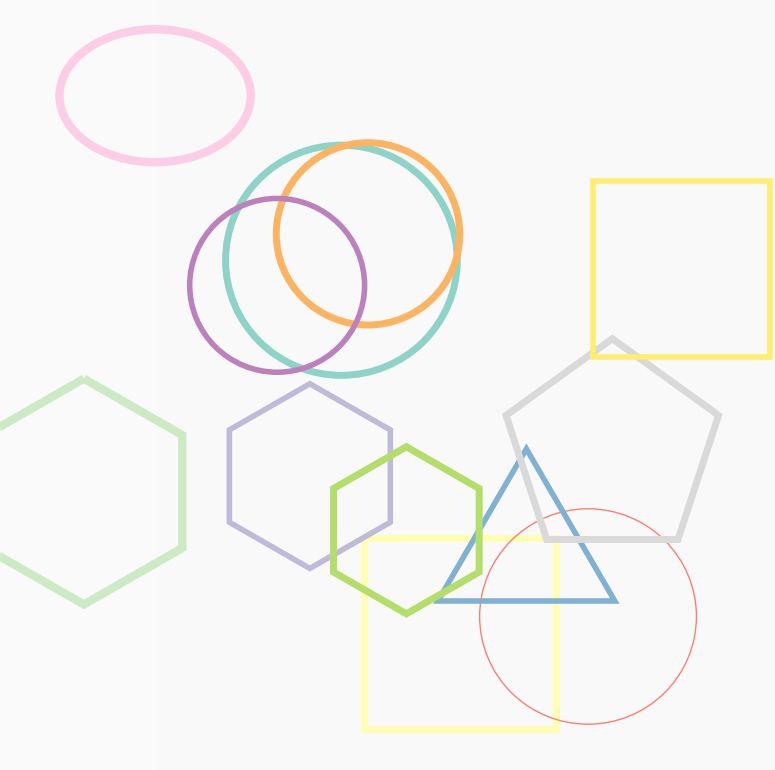[{"shape": "circle", "thickness": 2.5, "radius": 0.75, "center": [0.441, 0.662]}, {"shape": "square", "thickness": 2.5, "radius": 0.62, "center": [0.593, 0.178]}, {"shape": "hexagon", "thickness": 2, "radius": 0.6, "center": [0.4, 0.382]}, {"shape": "circle", "thickness": 0.5, "radius": 0.7, "center": [0.759, 0.199]}, {"shape": "triangle", "thickness": 2, "radius": 0.66, "center": [0.679, 0.285]}, {"shape": "circle", "thickness": 2.5, "radius": 0.59, "center": [0.475, 0.696]}, {"shape": "hexagon", "thickness": 2.5, "radius": 0.54, "center": [0.524, 0.311]}, {"shape": "oval", "thickness": 3, "radius": 0.62, "center": [0.2, 0.876]}, {"shape": "pentagon", "thickness": 2.5, "radius": 0.72, "center": [0.79, 0.416]}, {"shape": "circle", "thickness": 2, "radius": 0.56, "center": [0.358, 0.629]}, {"shape": "hexagon", "thickness": 3, "radius": 0.73, "center": [0.108, 0.362]}, {"shape": "square", "thickness": 2, "radius": 0.57, "center": [0.879, 0.651]}]